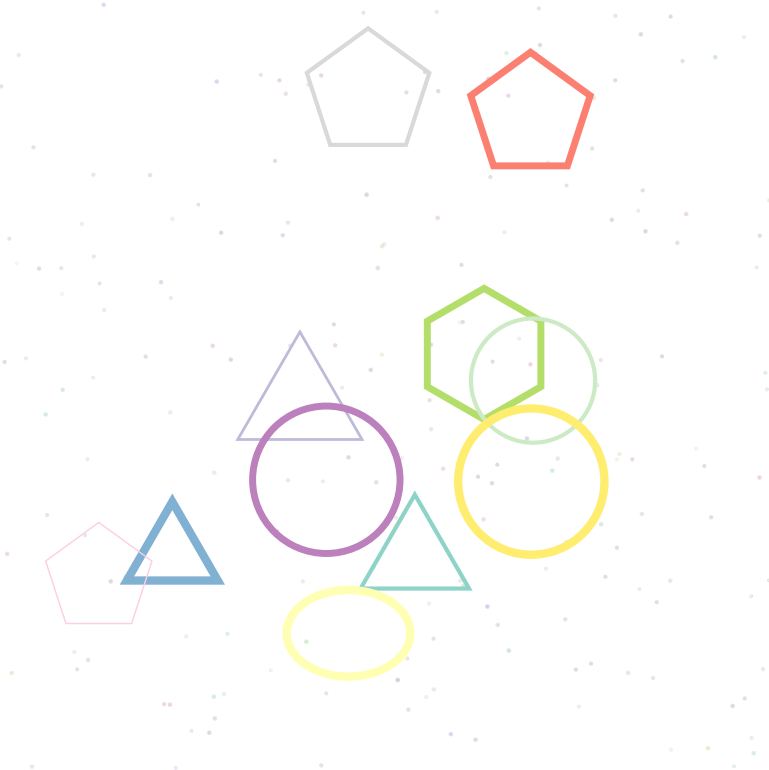[{"shape": "triangle", "thickness": 1.5, "radius": 0.41, "center": [0.539, 0.276]}, {"shape": "oval", "thickness": 3, "radius": 0.4, "center": [0.453, 0.178]}, {"shape": "triangle", "thickness": 1, "radius": 0.47, "center": [0.389, 0.476]}, {"shape": "pentagon", "thickness": 2.5, "radius": 0.41, "center": [0.689, 0.851]}, {"shape": "triangle", "thickness": 3, "radius": 0.34, "center": [0.224, 0.28]}, {"shape": "hexagon", "thickness": 2.5, "radius": 0.43, "center": [0.629, 0.54]}, {"shape": "pentagon", "thickness": 0.5, "radius": 0.36, "center": [0.128, 0.249]}, {"shape": "pentagon", "thickness": 1.5, "radius": 0.42, "center": [0.478, 0.88]}, {"shape": "circle", "thickness": 2.5, "radius": 0.48, "center": [0.424, 0.377]}, {"shape": "circle", "thickness": 1.5, "radius": 0.4, "center": [0.692, 0.506]}, {"shape": "circle", "thickness": 3, "radius": 0.48, "center": [0.69, 0.375]}]